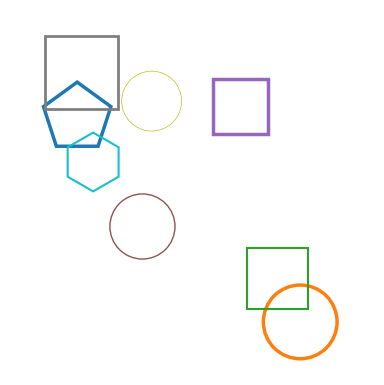[{"shape": "pentagon", "thickness": 2.5, "radius": 0.46, "center": [0.201, 0.695]}, {"shape": "circle", "thickness": 2.5, "radius": 0.48, "center": [0.78, 0.164]}, {"shape": "square", "thickness": 1.5, "radius": 0.4, "center": [0.721, 0.276]}, {"shape": "square", "thickness": 2.5, "radius": 0.36, "center": [0.625, 0.723]}, {"shape": "circle", "thickness": 1, "radius": 0.42, "center": [0.37, 0.412]}, {"shape": "square", "thickness": 2, "radius": 0.47, "center": [0.213, 0.811]}, {"shape": "circle", "thickness": 0.5, "radius": 0.39, "center": [0.394, 0.737]}, {"shape": "hexagon", "thickness": 1.5, "radius": 0.38, "center": [0.242, 0.579]}]